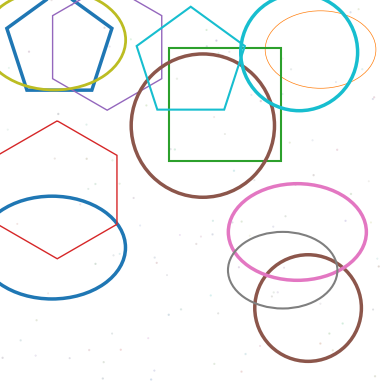[{"shape": "pentagon", "thickness": 2.5, "radius": 0.72, "center": [0.154, 0.882]}, {"shape": "oval", "thickness": 2.5, "radius": 0.95, "center": [0.135, 0.357]}, {"shape": "oval", "thickness": 0.5, "radius": 0.72, "center": [0.833, 0.871]}, {"shape": "square", "thickness": 1.5, "radius": 0.73, "center": [0.585, 0.729]}, {"shape": "hexagon", "thickness": 1, "radius": 0.9, "center": [0.149, 0.507]}, {"shape": "hexagon", "thickness": 1, "radius": 0.82, "center": [0.278, 0.877]}, {"shape": "circle", "thickness": 2.5, "radius": 0.93, "center": [0.527, 0.674]}, {"shape": "circle", "thickness": 2.5, "radius": 0.69, "center": [0.8, 0.2]}, {"shape": "oval", "thickness": 2.5, "radius": 0.9, "center": [0.772, 0.397]}, {"shape": "oval", "thickness": 1.5, "radius": 0.71, "center": [0.734, 0.298]}, {"shape": "oval", "thickness": 2, "radius": 0.93, "center": [0.141, 0.896]}, {"shape": "pentagon", "thickness": 1.5, "radius": 0.74, "center": [0.495, 0.835]}, {"shape": "circle", "thickness": 2.5, "radius": 0.76, "center": [0.777, 0.864]}]